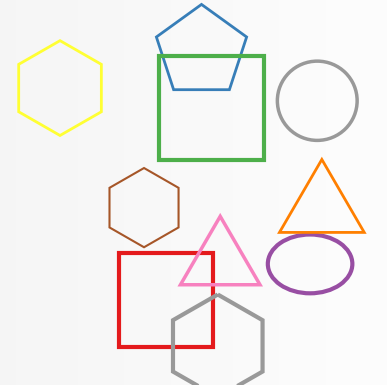[{"shape": "square", "thickness": 3, "radius": 0.61, "center": [0.428, 0.221]}, {"shape": "pentagon", "thickness": 2, "radius": 0.61, "center": [0.52, 0.866]}, {"shape": "square", "thickness": 3, "radius": 0.68, "center": [0.547, 0.719]}, {"shape": "oval", "thickness": 3, "radius": 0.55, "center": [0.8, 0.315]}, {"shape": "triangle", "thickness": 2, "radius": 0.63, "center": [0.831, 0.459]}, {"shape": "hexagon", "thickness": 2, "radius": 0.62, "center": [0.155, 0.771]}, {"shape": "hexagon", "thickness": 1.5, "radius": 0.51, "center": [0.372, 0.461]}, {"shape": "triangle", "thickness": 2.5, "radius": 0.59, "center": [0.568, 0.32]}, {"shape": "hexagon", "thickness": 3, "radius": 0.67, "center": [0.562, 0.102]}, {"shape": "circle", "thickness": 2.5, "radius": 0.51, "center": [0.819, 0.738]}]